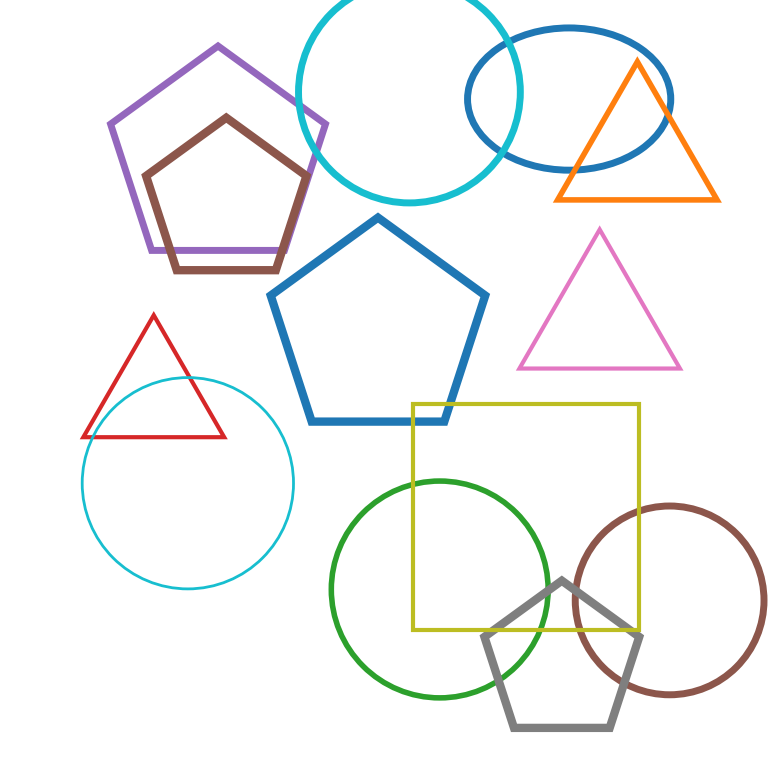[{"shape": "pentagon", "thickness": 3, "radius": 0.73, "center": [0.491, 0.571]}, {"shape": "oval", "thickness": 2.5, "radius": 0.66, "center": [0.739, 0.871]}, {"shape": "triangle", "thickness": 2, "radius": 0.6, "center": [0.828, 0.8]}, {"shape": "circle", "thickness": 2, "radius": 0.7, "center": [0.571, 0.234]}, {"shape": "triangle", "thickness": 1.5, "radius": 0.53, "center": [0.2, 0.485]}, {"shape": "pentagon", "thickness": 2.5, "radius": 0.73, "center": [0.283, 0.794]}, {"shape": "circle", "thickness": 2.5, "radius": 0.61, "center": [0.87, 0.22]}, {"shape": "pentagon", "thickness": 3, "radius": 0.55, "center": [0.294, 0.738]}, {"shape": "triangle", "thickness": 1.5, "radius": 0.6, "center": [0.779, 0.582]}, {"shape": "pentagon", "thickness": 3, "radius": 0.53, "center": [0.73, 0.14]}, {"shape": "square", "thickness": 1.5, "radius": 0.73, "center": [0.683, 0.328]}, {"shape": "circle", "thickness": 1, "radius": 0.69, "center": [0.244, 0.372]}, {"shape": "circle", "thickness": 2.5, "radius": 0.72, "center": [0.532, 0.881]}]